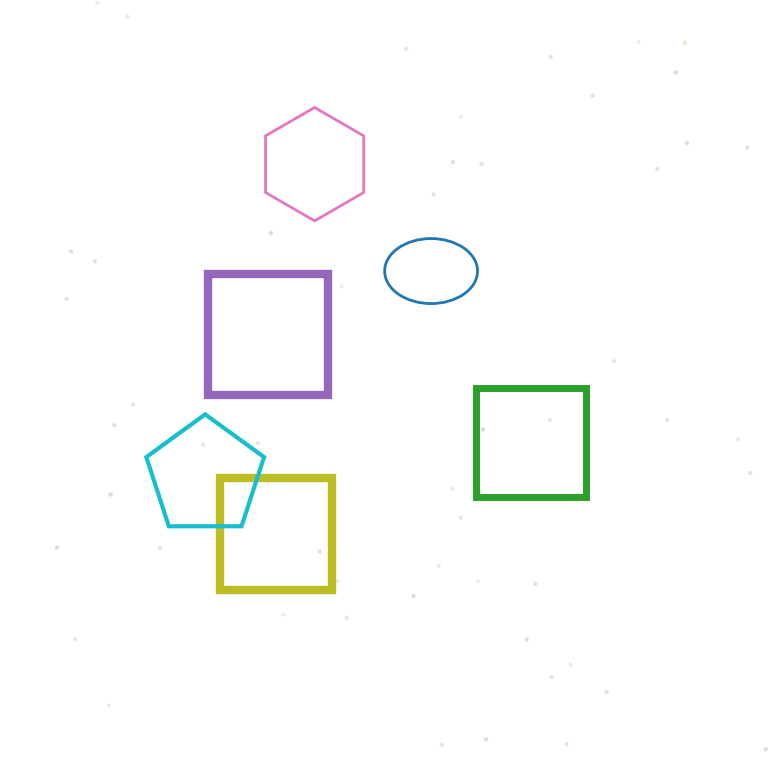[{"shape": "oval", "thickness": 1, "radius": 0.3, "center": [0.56, 0.648]}, {"shape": "square", "thickness": 2.5, "radius": 0.36, "center": [0.69, 0.425]}, {"shape": "square", "thickness": 3, "radius": 0.39, "center": [0.348, 0.566]}, {"shape": "hexagon", "thickness": 1, "radius": 0.37, "center": [0.409, 0.787]}, {"shape": "square", "thickness": 3, "radius": 0.36, "center": [0.358, 0.307]}, {"shape": "pentagon", "thickness": 1.5, "radius": 0.4, "center": [0.266, 0.382]}]